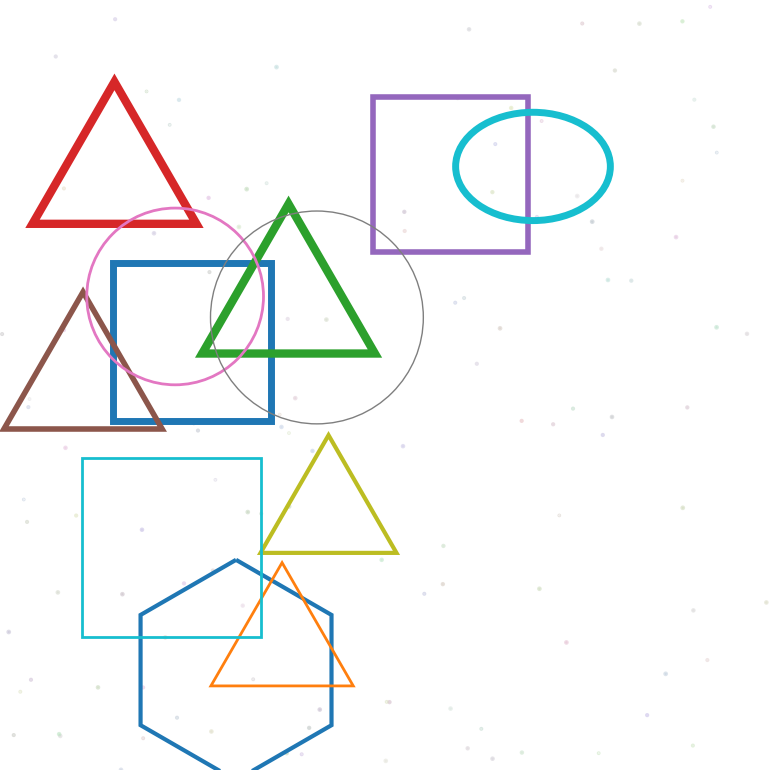[{"shape": "square", "thickness": 2.5, "radius": 0.51, "center": [0.249, 0.556]}, {"shape": "hexagon", "thickness": 1.5, "radius": 0.72, "center": [0.307, 0.13]}, {"shape": "triangle", "thickness": 1, "radius": 0.53, "center": [0.366, 0.163]}, {"shape": "triangle", "thickness": 3, "radius": 0.65, "center": [0.375, 0.606]}, {"shape": "triangle", "thickness": 3, "radius": 0.61, "center": [0.149, 0.771]}, {"shape": "square", "thickness": 2, "radius": 0.5, "center": [0.585, 0.774]}, {"shape": "triangle", "thickness": 2, "radius": 0.59, "center": [0.108, 0.502]}, {"shape": "circle", "thickness": 1, "radius": 0.57, "center": [0.227, 0.615]}, {"shape": "circle", "thickness": 0.5, "radius": 0.69, "center": [0.412, 0.588]}, {"shape": "triangle", "thickness": 1.5, "radius": 0.51, "center": [0.427, 0.333]}, {"shape": "oval", "thickness": 2.5, "radius": 0.5, "center": [0.692, 0.784]}, {"shape": "square", "thickness": 1, "radius": 0.58, "center": [0.222, 0.289]}]